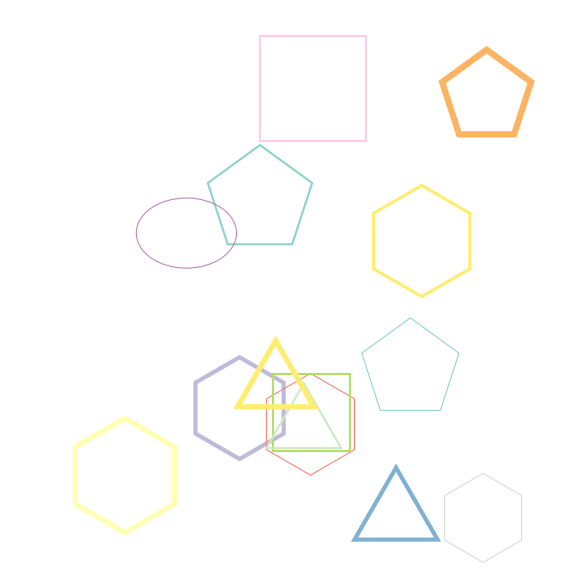[{"shape": "pentagon", "thickness": 1, "radius": 0.47, "center": [0.45, 0.653]}, {"shape": "pentagon", "thickness": 0.5, "radius": 0.44, "center": [0.711, 0.36]}, {"shape": "hexagon", "thickness": 2.5, "radius": 0.5, "center": [0.216, 0.176]}, {"shape": "hexagon", "thickness": 2, "radius": 0.44, "center": [0.415, 0.292]}, {"shape": "hexagon", "thickness": 0.5, "radius": 0.44, "center": [0.538, 0.264]}, {"shape": "triangle", "thickness": 2, "radius": 0.42, "center": [0.686, 0.106]}, {"shape": "pentagon", "thickness": 3, "radius": 0.4, "center": [0.843, 0.832]}, {"shape": "square", "thickness": 1, "radius": 0.33, "center": [0.54, 0.285]}, {"shape": "square", "thickness": 1, "radius": 0.46, "center": [0.542, 0.846]}, {"shape": "hexagon", "thickness": 0.5, "radius": 0.39, "center": [0.837, 0.102]}, {"shape": "oval", "thickness": 0.5, "radius": 0.43, "center": [0.323, 0.596]}, {"shape": "triangle", "thickness": 1, "radius": 0.37, "center": [0.526, 0.261]}, {"shape": "hexagon", "thickness": 1.5, "radius": 0.48, "center": [0.73, 0.582]}, {"shape": "triangle", "thickness": 2.5, "radius": 0.38, "center": [0.477, 0.333]}]